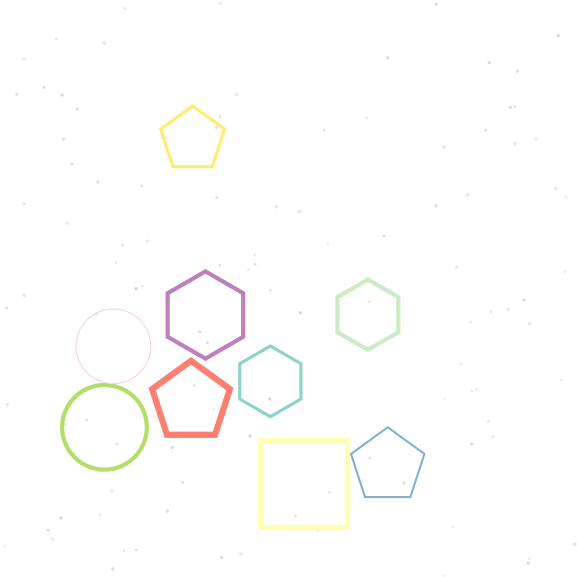[{"shape": "hexagon", "thickness": 1.5, "radius": 0.31, "center": [0.468, 0.339]}, {"shape": "square", "thickness": 2.5, "radius": 0.38, "center": [0.525, 0.162]}, {"shape": "pentagon", "thickness": 3, "radius": 0.35, "center": [0.331, 0.304]}, {"shape": "pentagon", "thickness": 1, "radius": 0.33, "center": [0.671, 0.192]}, {"shape": "circle", "thickness": 2, "radius": 0.37, "center": [0.181, 0.259]}, {"shape": "circle", "thickness": 0.5, "radius": 0.32, "center": [0.196, 0.399]}, {"shape": "hexagon", "thickness": 2, "radius": 0.38, "center": [0.356, 0.454]}, {"shape": "hexagon", "thickness": 2, "radius": 0.3, "center": [0.637, 0.454]}, {"shape": "pentagon", "thickness": 1.5, "radius": 0.29, "center": [0.334, 0.758]}]